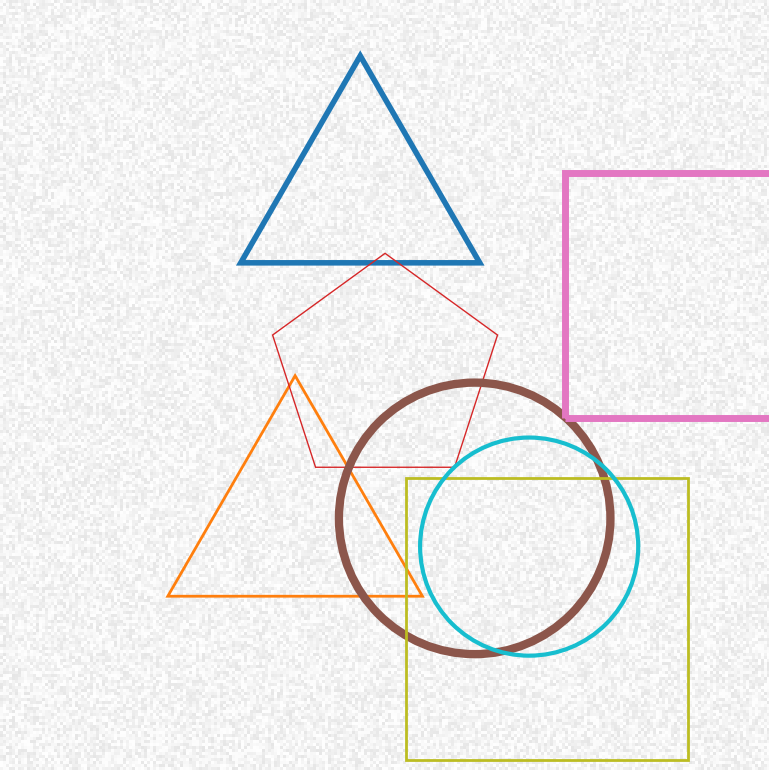[{"shape": "triangle", "thickness": 2, "radius": 0.9, "center": [0.468, 0.748]}, {"shape": "triangle", "thickness": 1, "radius": 0.95, "center": [0.383, 0.321]}, {"shape": "pentagon", "thickness": 0.5, "radius": 0.77, "center": [0.5, 0.517]}, {"shape": "circle", "thickness": 3, "radius": 0.88, "center": [0.616, 0.327]}, {"shape": "square", "thickness": 2.5, "radius": 0.79, "center": [0.892, 0.616]}, {"shape": "square", "thickness": 1, "radius": 0.92, "center": [0.71, 0.196]}, {"shape": "circle", "thickness": 1.5, "radius": 0.71, "center": [0.687, 0.29]}]